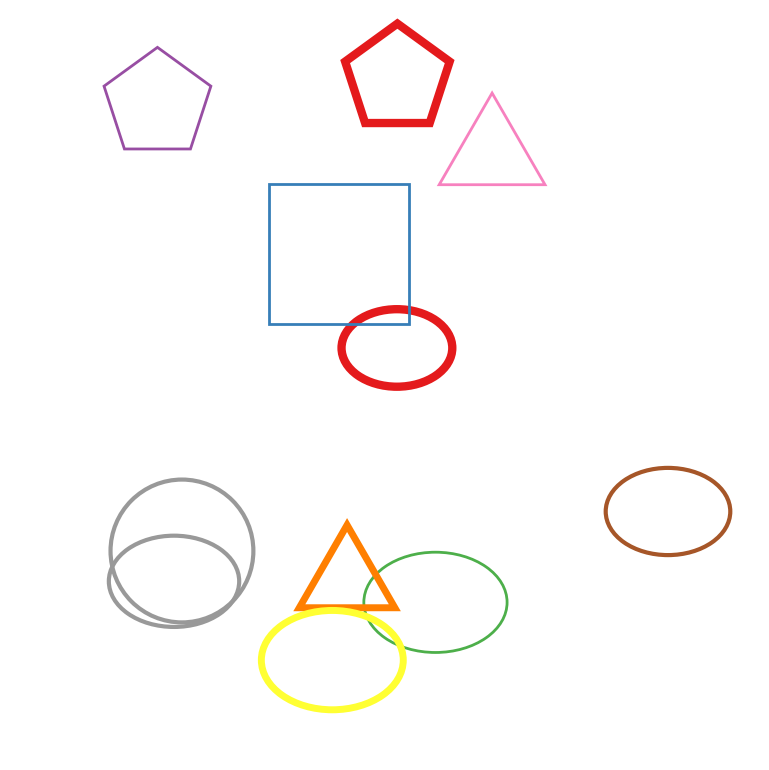[{"shape": "oval", "thickness": 3, "radius": 0.36, "center": [0.515, 0.548]}, {"shape": "pentagon", "thickness": 3, "radius": 0.36, "center": [0.516, 0.898]}, {"shape": "square", "thickness": 1, "radius": 0.46, "center": [0.44, 0.67]}, {"shape": "oval", "thickness": 1, "radius": 0.47, "center": [0.566, 0.218]}, {"shape": "pentagon", "thickness": 1, "radius": 0.36, "center": [0.204, 0.866]}, {"shape": "triangle", "thickness": 2.5, "radius": 0.36, "center": [0.451, 0.247]}, {"shape": "oval", "thickness": 2.5, "radius": 0.46, "center": [0.432, 0.143]}, {"shape": "oval", "thickness": 1.5, "radius": 0.4, "center": [0.868, 0.336]}, {"shape": "triangle", "thickness": 1, "radius": 0.4, "center": [0.639, 0.8]}, {"shape": "circle", "thickness": 1.5, "radius": 0.46, "center": [0.236, 0.284]}, {"shape": "oval", "thickness": 1.5, "radius": 0.42, "center": [0.226, 0.245]}]